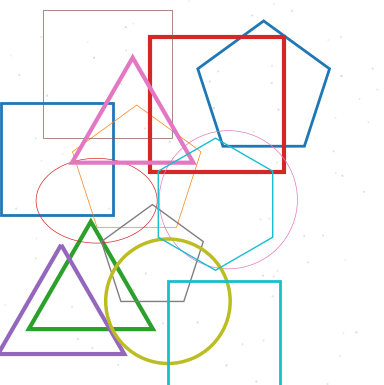[{"shape": "square", "thickness": 2, "radius": 0.73, "center": [0.147, 0.587]}, {"shape": "pentagon", "thickness": 2, "radius": 0.9, "center": [0.685, 0.766]}, {"shape": "pentagon", "thickness": 0.5, "radius": 0.88, "center": [0.355, 0.552]}, {"shape": "triangle", "thickness": 3, "radius": 0.93, "center": [0.236, 0.238]}, {"shape": "square", "thickness": 3, "radius": 0.88, "center": [0.564, 0.728]}, {"shape": "oval", "thickness": 0.5, "radius": 0.79, "center": [0.251, 0.479]}, {"shape": "triangle", "thickness": 3, "radius": 0.95, "center": [0.159, 0.175]}, {"shape": "square", "thickness": 0.5, "radius": 0.83, "center": [0.279, 0.807]}, {"shape": "circle", "thickness": 0.5, "radius": 0.9, "center": [0.593, 0.481]}, {"shape": "triangle", "thickness": 3, "radius": 0.91, "center": [0.345, 0.668]}, {"shape": "pentagon", "thickness": 1, "radius": 0.7, "center": [0.396, 0.33]}, {"shape": "circle", "thickness": 2.5, "radius": 0.81, "center": [0.436, 0.218]}, {"shape": "hexagon", "thickness": 1, "radius": 0.86, "center": [0.56, 0.47]}, {"shape": "square", "thickness": 2, "radius": 0.72, "center": [0.581, 0.126]}]